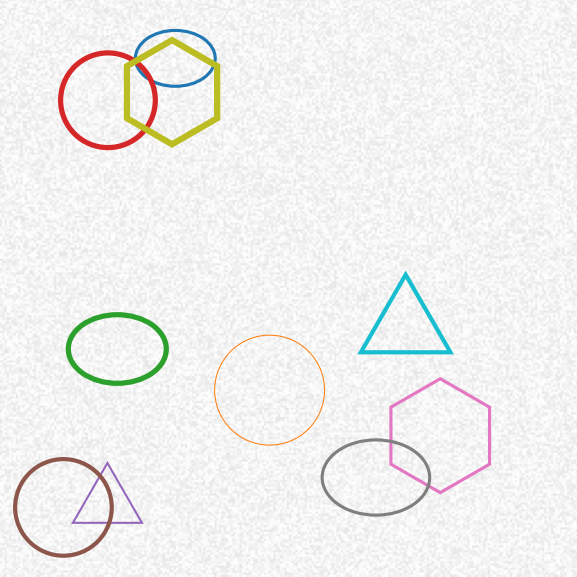[{"shape": "oval", "thickness": 1.5, "radius": 0.35, "center": [0.304, 0.898]}, {"shape": "circle", "thickness": 0.5, "radius": 0.48, "center": [0.467, 0.324]}, {"shape": "oval", "thickness": 2.5, "radius": 0.42, "center": [0.203, 0.395]}, {"shape": "circle", "thickness": 2.5, "radius": 0.41, "center": [0.187, 0.826]}, {"shape": "triangle", "thickness": 1, "radius": 0.35, "center": [0.186, 0.128]}, {"shape": "circle", "thickness": 2, "radius": 0.42, "center": [0.11, 0.12]}, {"shape": "hexagon", "thickness": 1.5, "radius": 0.49, "center": [0.762, 0.245]}, {"shape": "oval", "thickness": 1.5, "radius": 0.47, "center": [0.651, 0.172]}, {"shape": "hexagon", "thickness": 3, "radius": 0.45, "center": [0.298, 0.839]}, {"shape": "triangle", "thickness": 2, "radius": 0.45, "center": [0.702, 0.434]}]